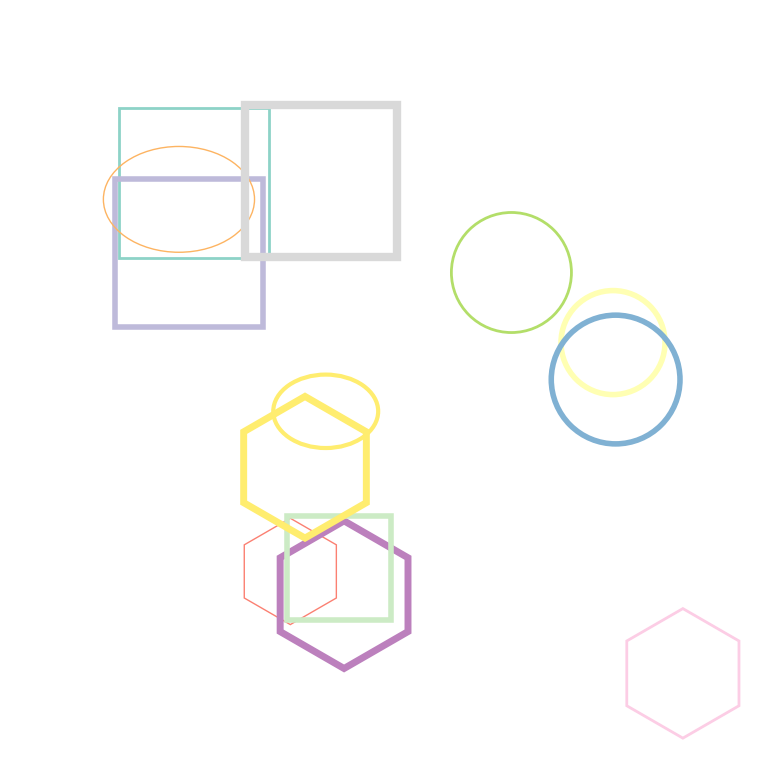[{"shape": "square", "thickness": 1, "radius": 0.49, "center": [0.252, 0.762]}, {"shape": "circle", "thickness": 2, "radius": 0.34, "center": [0.796, 0.555]}, {"shape": "square", "thickness": 2, "radius": 0.48, "center": [0.246, 0.671]}, {"shape": "hexagon", "thickness": 0.5, "radius": 0.35, "center": [0.377, 0.258]}, {"shape": "circle", "thickness": 2, "radius": 0.42, "center": [0.8, 0.507]}, {"shape": "oval", "thickness": 0.5, "radius": 0.49, "center": [0.232, 0.741]}, {"shape": "circle", "thickness": 1, "radius": 0.39, "center": [0.664, 0.646]}, {"shape": "hexagon", "thickness": 1, "radius": 0.42, "center": [0.887, 0.125]}, {"shape": "square", "thickness": 3, "radius": 0.49, "center": [0.417, 0.765]}, {"shape": "hexagon", "thickness": 2.5, "radius": 0.48, "center": [0.447, 0.228]}, {"shape": "square", "thickness": 2, "radius": 0.34, "center": [0.44, 0.262]}, {"shape": "hexagon", "thickness": 2.5, "radius": 0.46, "center": [0.396, 0.393]}, {"shape": "oval", "thickness": 1.5, "radius": 0.34, "center": [0.423, 0.466]}]